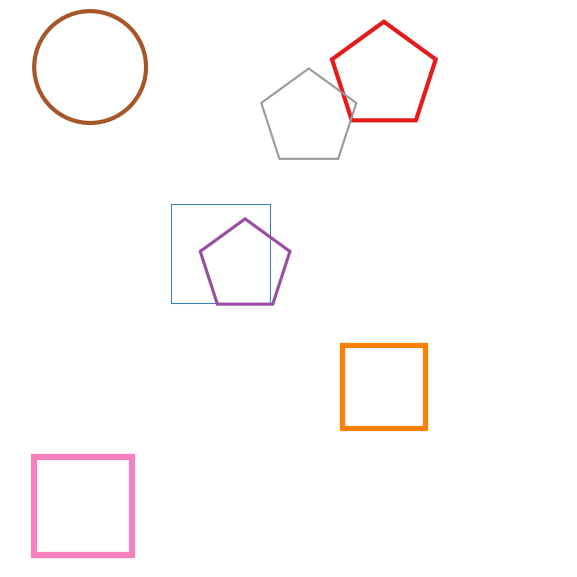[{"shape": "pentagon", "thickness": 2, "radius": 0.47, "center": [0.665, 0.867]}, {"shape": "square", "thickness": 0.5, "radius": 0.43, "center": [0.382, 0.561]}, {"shape": "pentagon", "thickness": 1.5, "radius": 0.41, "center": [0.424, 0.539]}, {"shape": "square", "thickness": 2.5, "radius": 0.36, "center": [0.664, 0.329]}, {"shape": "circle", "thickness": 2, "radius": 0.48, "center": [0.156, 0.883]}, {"shape": "square", "thickness": 3, "radius": 0.42, "center": [0.143, 0.122]}, {"shape": "pentagon", "thickness": 1, "radius": 0.43, "center": [0.535, 0.794]}]